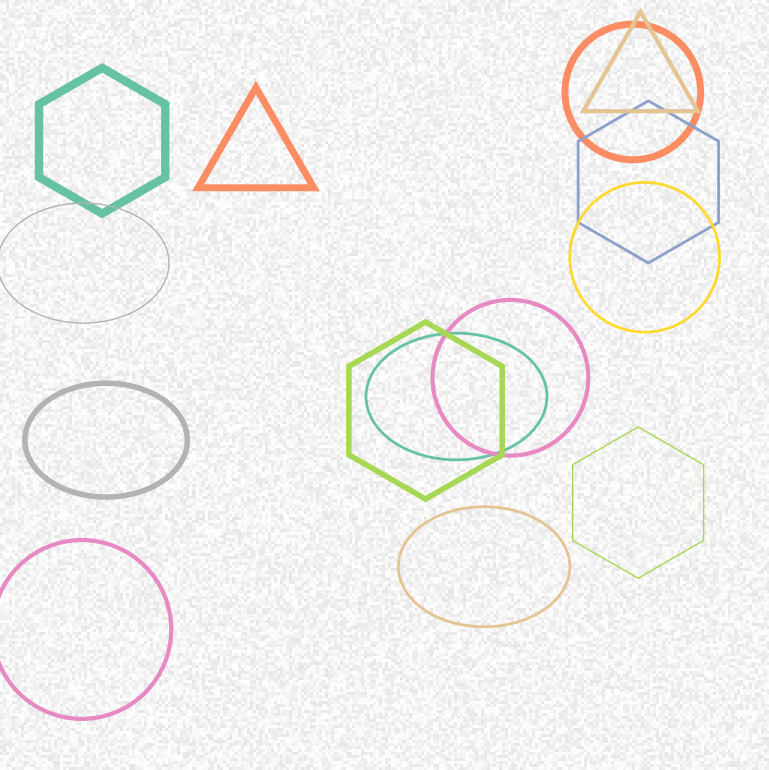[{"shape": "oval", "thickness": 1, "radius": 0.59, "center": [0.593, 0.485]}, {"shape": "hexagon", "thickness": 3, "radius": 0.47, "center": [0.133, 0.817]}, {"shape": "triangle", "thickness": 2.5, "radius": 0.43, "center": [0.332, 0.8]}, {"shape": "circle", "thickness": 2.5, "radius": 0.44, "center": [0.822, 0.881]}, {"shape": "hexagon", "thickness": 1, "radius": 0.53, "center": [0.842, 0.764]}, {"shape": "circle", "thickness": 1.5, "radius": 0.58, "center": [0.106, 0.183]}, {"shape": "circle", "thickness": 1.5, "radius": 0.51, "center": [0.663, 0.509]}, {"shape": "hexagon", "thickness": 2, "radius": 0.57, "center": [0.553, 0.467]}, {"shape": "hexagon", "thickness": 0.5, "radius": 0.49, "center": [0.829, 0.347]}, {"shape": "circle", "thickness": 1, "radius": 0.49, "center": [0.837, 0.666]}, {"shape": "triangle", "thickness": 1.5, "radius": 0.43, "center": [0.832, 0.899]}, {"shape": "oval", "thickness": 1, "radius": 0.56, "center": [0.629, 0.264]}, {"shape": "oval", "thickness": 0.5, "radius": 0.56, "center": [0.108, 0.658]}, {"shape": "oval", "thickness": 2, "radius": 0.53, "center": [0.138, 0.428]}]